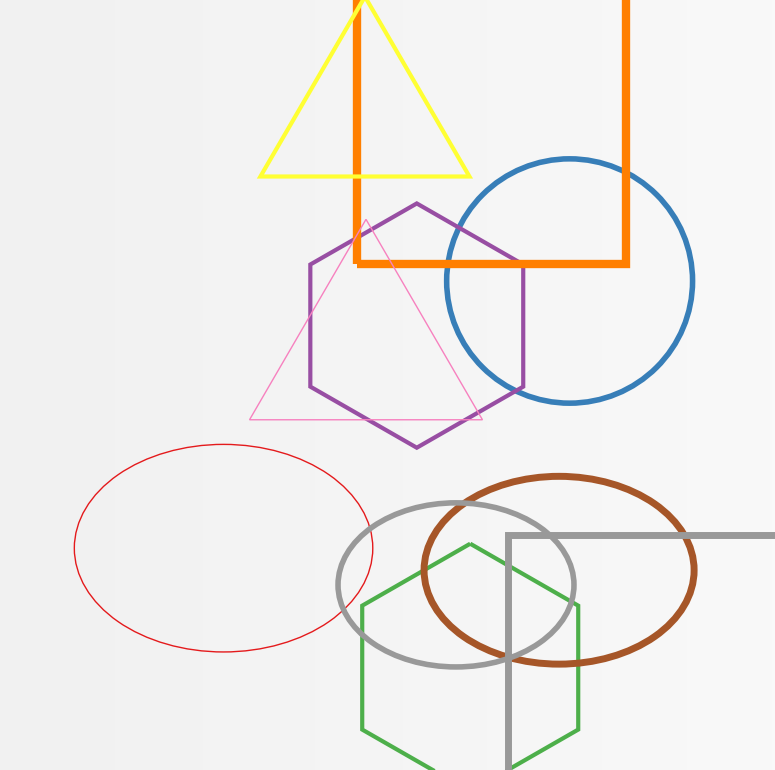[{"shape": "oval", "thickness": 0.5, "radius": 0.96, "center": [0.288, 0.288]}, {"shape": "circle", "thickness": 2, "radius": 0.79, "center": [0.735, 0.635]}, {"shape": "hexagon", "thickness": 1.5, "radius": 0.8, "center": [0.607, 0.133]}, {"shape": "hexagon", "thickness": 1.5, "radius": 0.79, "center": [0.538, 0.577]}, {"shape": "square", "thickness": 3, "radius": 0.87, "center": [0.634, 0.831]}, {"shape": "triangle", "thickness": 1.5, "radius": 0.78, "center": [0.471, 0.849]}, {"shape": "oval", "thickness": 2.5, "radius": 0.87, "center": [0.721, 0.259]}, {"shape": "triangle", "thickness": 0.5, "radius": 0.87, "center": [0.472, 0.542]}, {"shape": "square", "thickness": 2.5, "radius": 0.95, "center": [0.845, 0.116]}, {"shape": "oval", "thickness": 2, "radius": 0.76, "center": [0.588, 0.24]}]